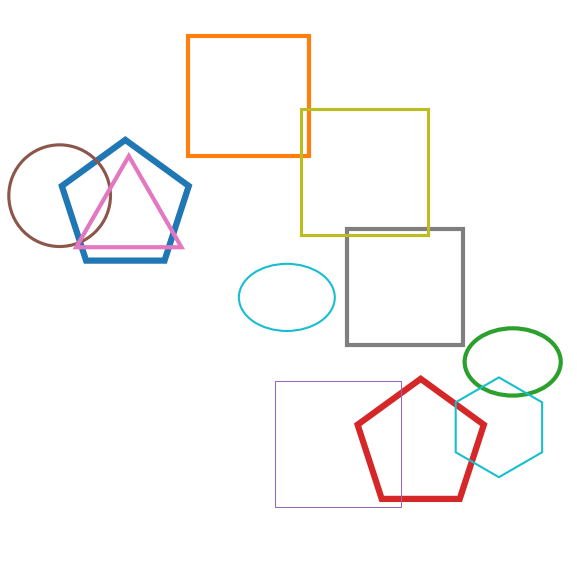[{"shape": "pentagon", "thickness": 3, "radius": 0.58, "center": [0.217, 0.641]}, {"shape": "square", "thickness": 2, "radius": 0.52, "center": [0.43, 0.833]}, {"shape": "oval", "thickness": 2, "radius": 0.42, "center": [0.888, 0.372]}, {"shape": "pentagon", "thickness": 3, "radius": 0.57, "center": [0.729, 0.228]}, {"shape": "square", "thickness": 0.5, "radius": 0.54, "center": [0.586, 0.23]}, {"shape": "circle", "thickness": 1.5, "radius": 0.44, "center": [0.103, 0.66]}, {"shape": "triangle", "thickness": 2, "radius": 0.53, "center": [0.223, 0.624]}, {"shape": "square", "thickness": 2, "radius": 0.5, "center": [0.702, 0.502]}, {"shape": "square", "thickness": 1.5, "radius": 0.55, "center": [0.632, 0.701]}, {"shape": "hexagon", "thickness": 1, "radius": 0.43, "center": [0.864, 0.259]}, {"shape": "oval", "thickness": 1, "radius": 0.42, "center": [0.497, 0.484]}]